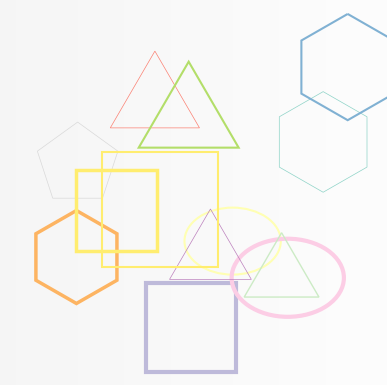[{"shape": "hexagon", "thickness": 0.5, "radius": 0.65, "center": [0.834, 0.631]}, {"shape": "oval", "thickness": 1.5, "radius": 0.62, "center": [0.6, 0.374]}, {"shape": "square", "thickness": 3, "radius": 0.58, "center": [0.492, 0.15]}, {"shape": "triangle", "thickness": 0.5, "radius": 0.66, "center": [0.4, 0.734]}, {"shape": "hexagon", "thickness": 1.5, "radius": 0.69, "center": [0.897, 0.826]}, {"shape": "hexagon", "thickness": 2.5, "radius": 0.6, "center": [0.197, 0.332]}, {"shape": "triangle", "thickness": 1.5, "radius": 0.74, "center": [0.487, 0.691]}, {"shape": "oval", "thickness": 3, "radius": 0.72, "center": [0.743, 0.279]}, {"shape": "pentagon", "thickness": 0.5, "radius": 0.55, "center": [0.2, 0.574]}, {"shape": "triangle", "thickness": 0.5, "radius": 0.61, "center": [0.543, 0.335]}, {"shape": "triangle", "thickness": 1, "radius": 0.56, "center": [0.727, 0.284]}, {"shape": "square", "thickness": 2.5, "radius": 0.52, "center": [0.3, 0.453]}, {"shape": "square", "thickness": 1.5, "radius": 0.75, "center": [0.413, 0.455]}]